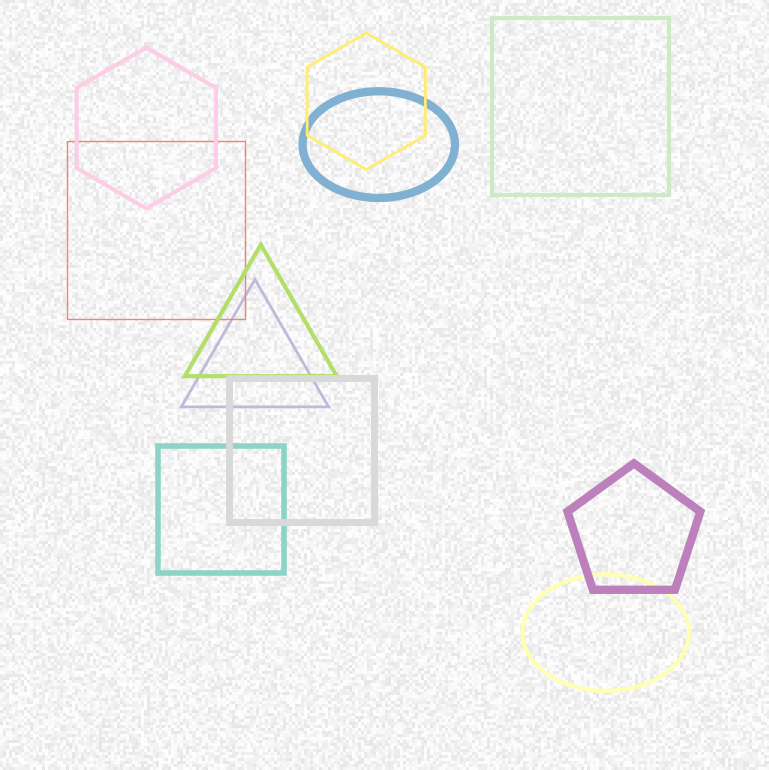[{"shape": "square", "thickness": 2, "radius": 0.41, "center": [0.287, 0.338]}, {"shape": "oval", "thickness": 1.5, "radius": 0.54, "center": [0.787, 0.178]}, {"shape": "triangle", "thickness": 1, "radius": 0.55, "center": [0.331, 0.527]}, {"shape": "square", "thickness": 0.5, "radius": 0.58, "center": [0.202, 0.701]}, {"shape": "oval", "thickness": 3, "radius": 0.49, "center": [0.492, 0.812]}, {"shape": "triangle", "thickness": 1.5, "radius": 0.57, "center": [0.339, 0.568]}, {"shape": "hexagon", "thickness": 1.5, "radius": 0.52, "center": [0.19, 0.834]}, {"shape": "square", "thickness": 2.5, "radius": 0.47, "center": [0.391, 0.416]}, {"shape": "pentagon", "thickness": 3, "radius": 0.45, "center": [0.823, 0.307]}, {"shape": "square", "thickness": 1.5, "radius": 0.57, "center": [0.754, 0.861]}, {"shape": "hexagon", "thickness": 1, "radius": 0.44, "center": [0.476, 0.868]}]